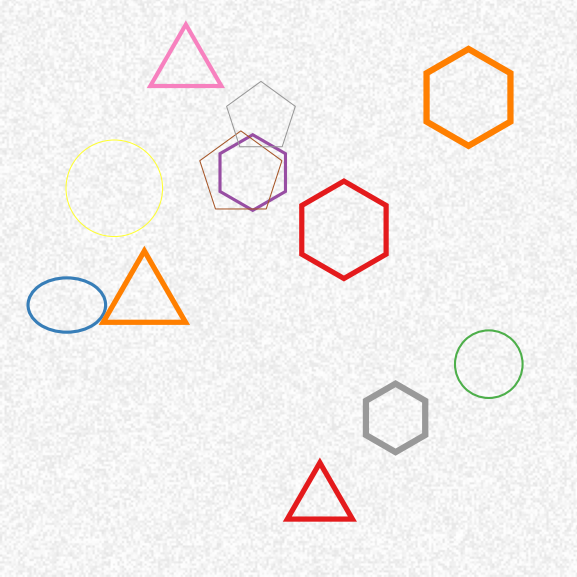[{"shape": "triangle", "thickness": 2.5, "radius": 0.33, "center": [0.554, 0.133]}, {"shape": "hexagon", "thickness": 2.5, "radius": 0.42, "center": [0.596, 0.601]}, {"shape": "oval", "thickness": 1.5, "radius": 0.34, "center": [0.116, 0.471]}, {"shape": "circle", "thickness": 1, "radius": 0.29, "center": [0.846, 0.369]}, {"shape": "hexagon", "thickness": 1.5, "radius": 0.33, "center": [0.438, 0.7]}, {"shape": "hexagon", "thickness": 3, "radius": 0.42, "center": [0.811, 0.83]}, {"shape": "triangle", "thickness": 2.5, "radius": 0.41, "center": [0.25, 0.482]}, {"shape": "circle", "thickness": 0.5, "radius": 0.42, "center": [0.198, 0.673]}, {"shape": "pentagon", "thickness": 0.5, "radius": 0.37, "center": [0.417, 0.698]}, {"shape": "triangle", "thickness": 2, "radius": 0.36, "center": [0.322, 0.886]}, {"shape": "hexagon", "thickness": 3, "radius": 0.3, "center": [0.685, 0.275]}, {"shape": "pentagon", "thickness": 0.5, "radius": 0.31, "center": [0.452, 0.796]}]